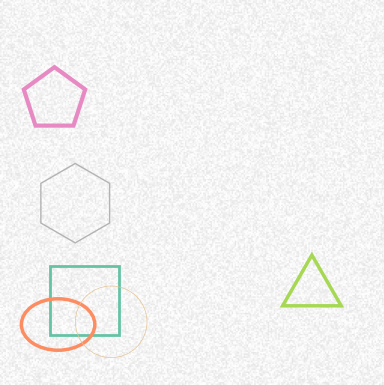[{"shape": "square", "thickness": 2, "radius": 0.45, "center": [0.22, 0.221]}, {"shape": "oval", "thickness": 2.5, "radius": 0.48, "center": [0.151, 0.157]}, {"shape": "pentagon", "thickness": 3, "radius": 0.42, "center": [0.142, 0.742]}, {"shape": "triangle", "thickness": 2.5, "radius": 0.44, "center": [0.81, 0.25]}, {"shape": "circle", "thickness": 0.5, "radius": 0.47, "center": [0.289, 0.164]}, {"shape": "hexagon", "thickness": 1, "radius": 0.52, "center": [0.195, 0.472]}]